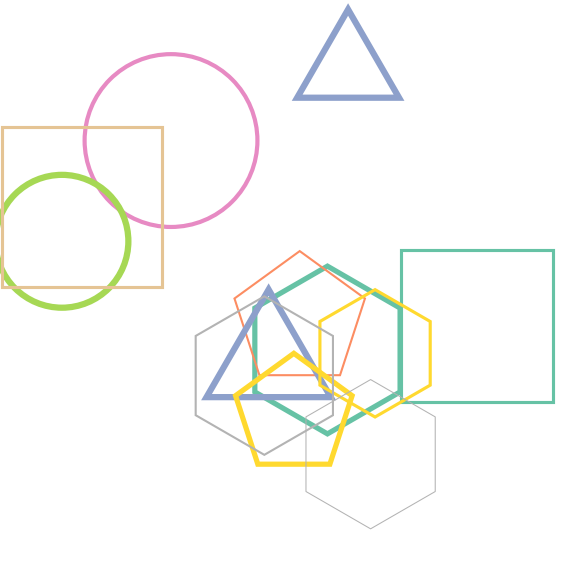[{"shape": "square", "thickness": 1.5, "radius": 0.66, "center": [0.825, 0.434]}, {"shape": "hexagon", "thickness": 2.5, "radius": 0.73, "center": [0.567, 0.393]}, {"shape": "pentagon", "thickness": 1, "radius": 0.59, "center": [0.519, 0.446]}, {"shape": "triangle", "thickness": 3, "radius": 0.62, "center": [0.465, 0.374]}, {"shape": "triangle", "thickness": 3, "radius": 0.51, "center": [0.603, 0.881]}, {"shape": "circle", "thickness": 2, "radius": 0.75, "center": [0.296, 0.756]}, {"shape": "circle", "thickness": 3, "radius": 0.58, "center": [0.107, 0.581]}, {"shape": "pentagon", "thickness": 2.5, "radius": 0.53, "center": [0.509, 0.281]}, {"shape": "hexagon", "thickness": 1.5, "radius": 0.55, "center": [0.649, 0.387]}, {"shape": "square", "thickness": 1.5, "radius": 0.69, "center": [0.143, 0.641]}, {"shape": "hexagon", "thickness": 0.5, "radius": 0.65, "center": [0.642, 0.213]}, {"shape": "hexagon", "thickness": 1, "radius": 0.69, "center": [0.458, 0.349]}]